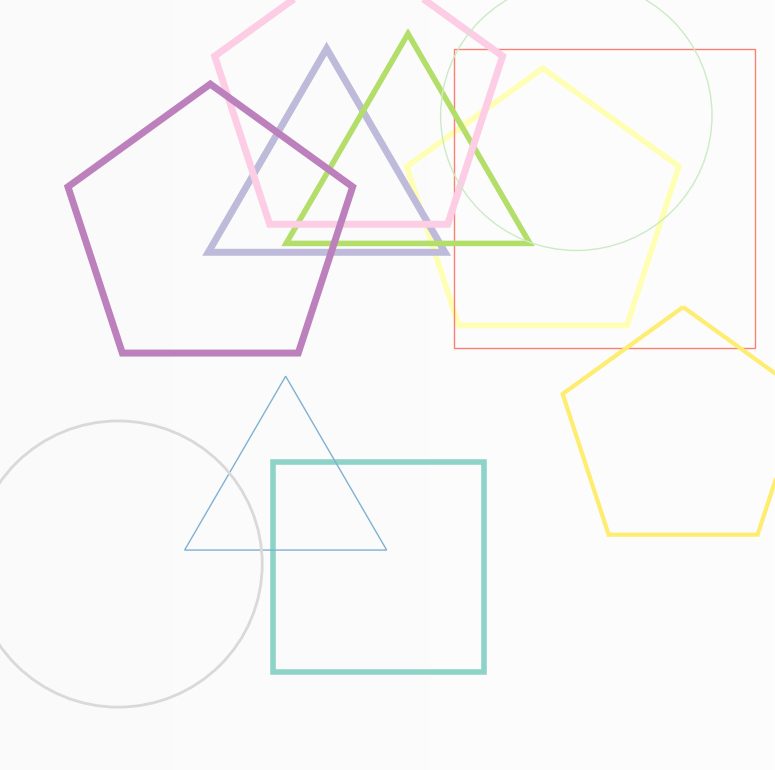[{"shape": "square", "thickness": 2, "radius": 0.68, "center": [0.489, 0.264]}, {"shape": "pentagon", "thickness": 2, "radius": 0.92, "center": [0.7, 0.727]}, {"shape": "triangle", "thickness": 2.5, "radius": 0.88, "center": [0.421, 0.761]}, {"shape": "square", "thickness": 0.5, "radius": 0.97, "center": [0.78, 0.742]}, {"shape": "triangle", "thickness": 0.5, "radius": 0.75, "center": [0.369, 0.361]}, {"shape": "triangle", "thickness": 2, "radius": 0.91, "center": [0.526, 0.775]}, {"shape": "pentagon", "thickness": 2.5, "radius": 0.98, "center": [0.463, 0.867]}, {"shape": "circle", "thickness": 1, "radius": 0.93, "center": [0.153, 0.267]}, {"shape": "pentagon", "thickness": 2.5, "radius": 0.97, "center": [0.271, 0.698]}, {"shape": "circle", "thickness": 0.5, "radius": 0.88, "center": [0.744, 0.85]}, {"shape": "pentagon", "thickness": 1.5, "radius": 0.82, "center": [0.881, 0.438]}]